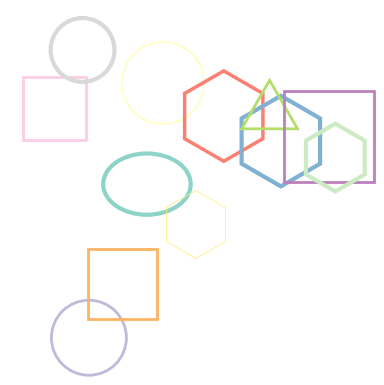[{"shape": "oval", "thickness": 3, "radius": 0.57, "center": [0.382, 0.522]}, {"shape": "circle", "thickness": 1, "radius": 0.53, "center": [0.423, 0.784]}, {"shape": "circle", "thickness": 2, "radius": 0.49, "center": [0.231, 0.123]}, {"shape": "hexagon", "thickness": 2.5, "radius": 0.59, "center": [0.581, 0.699]}, {"shape": "hexagon", "thickness": 3, "radius": 0.59, "center": [0.73, 0.634]}, {"shape": "square", "thickness": 2, "radius": 0.45, "center": [0.318, 0.262]}, {"shape": "triangle", "thickness": 2, "radius": 0.42, "center": [0.7, 0.707]}, {"shape": "square", "thickness": 2, "radius": 0.41, "center": [0.142, 0.718]}, {"shape": "circle", "thickness": 3, "radius": 0.41, "center": [0.214, 0.87]}, {"shape": "square", "thickness": 2, "radius": 0.59, "center": [0.854, 0.646]}, {"shape": "hexagon", "thickness": 3, "radius": 0.44, "center": [0.871, 0.591]}, {"shape": "hexagon", "thickness": 0.5, "radius": 0.44, "center": [0.509, 0.417]}]